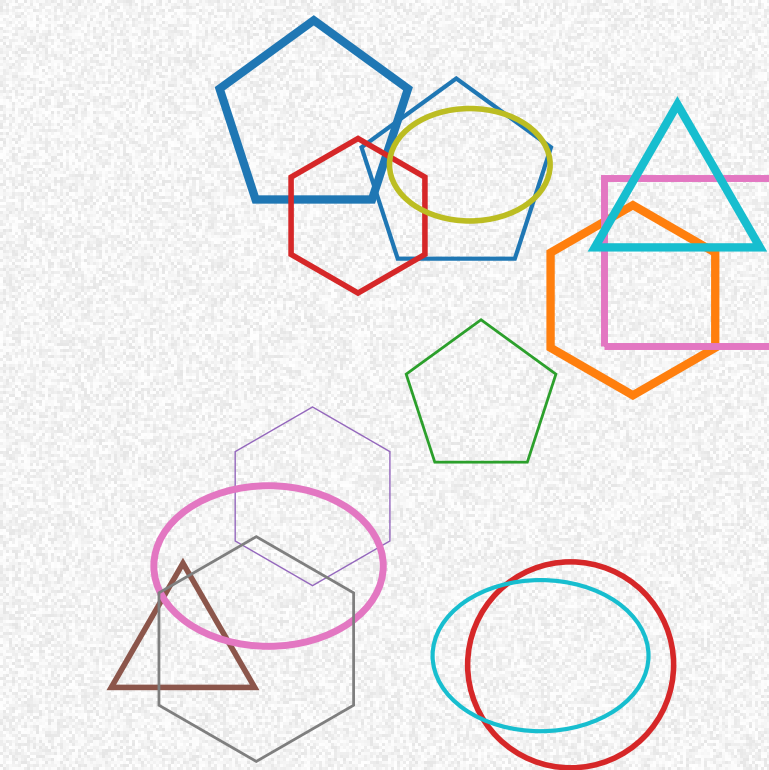[{"shape": "pentagon", "thickness": 1.5, "radius": 0.65, "center": [0.593, 0.769]}, {"shape": "pentagon", "thickness": 3, "radius": 0.64, "center": [0.408, 0.845]}, {"shape": "hexagon", "thickness": 3, "radius": 0.62, "center": [0.822, 0.61]}, {"shape": "pentagon", "thickness": 1, "radius": 0.51, "center": [0.625, 0.482]}, {"shape": "hexagon", "thickness": 2, "radius": 0.5, "center": [0.465, 0.72]}, {"shape": "circle", "thickness": 2, "radius": 0.67, "center": [0.741, 0.137]}, {"shape": "hexagon", "thickness": 0.5, "radius": 0.58, "center": [0.406, 0.355]}, {"shape": "triangle", "thickness": 2, "radius": 0.54, "center": [0.238, 0.161]}, {"shape": "oval", "thickness": 2.5, "radius": 0.74, "center": [0.349, 0.265]}, {"shape": "square", "thickness": 2.5, "radius": 0.55, "center": [0.894, 0.66]}, {"shape": "hexagon", "thickness": 1, "radius": 0.73, "center": [0.333, 0.157]}, {"shape": "oval", "thickness": 2, "radius": 0.52, "center": [0.61, 0.786]}, {"shape": "triangle", "thickness": 3, "radius": 0.62, "center": [0.88, 0.741]}, {"shape": "oval", "thickness": 1.5, "radius": 0.7, "center": [0.702, 0.149]}]